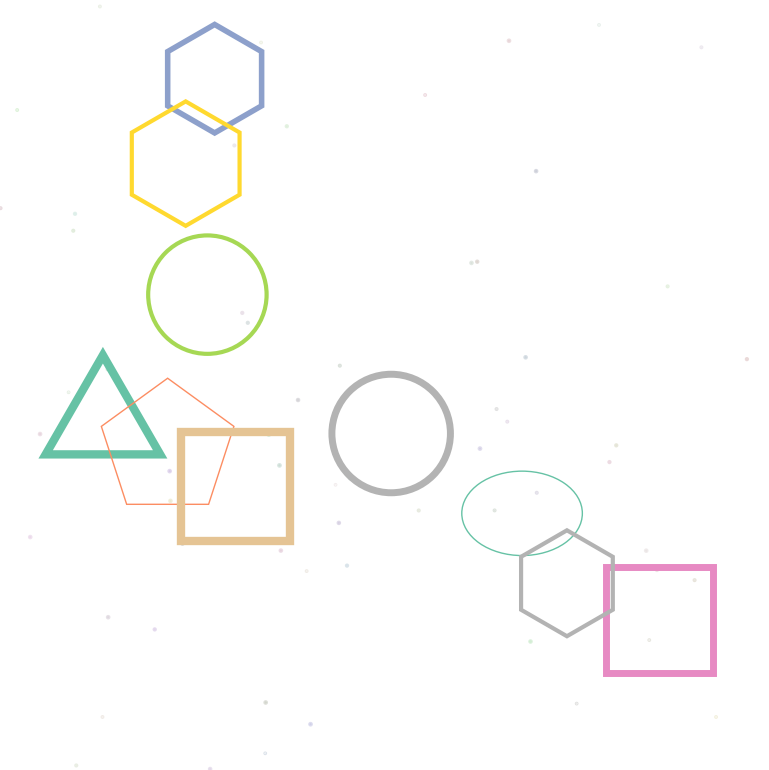[{"shape": "oval", "thickness": 0.5, "radius": 0.39, "center": [0.678, 0.333]}, {"shape": "triangle", "thickness": 3, "radius": 0.43, "center": [0.134, 0.453]}, {"shape": "pentagon", "thickness": 0.5, "radius": 0.45, "center": [0.218, 0.418]}, {"shape": "hexagon", "thickness": 2, "radius": 0.35, "center": [0.279, 0.898]}, {"shape": "square", "thickness": 2.5, "radius": 0.35, "center": [0.857, 0.195]}, {"shape": "circle", "thickness": 1.5, "radius": 0.38, "center": [0.269, 0.617]}, {"shape": "hexagon", "thickness": 1.5, "radius": 0.4, "center": [0.241, 0.788]}, {"shape": "square", "thickness": 3, "radius": 0.35, "center": [0.306, 0.368]}, {"shape": "circle", "thickness": 2.5, "radius": 0.38, "center": [0.508, 0.437]}, {"shape": "hexagon", "thickness": 1.5, "radius": 0.34, "center": [0.736, 0.243]}]